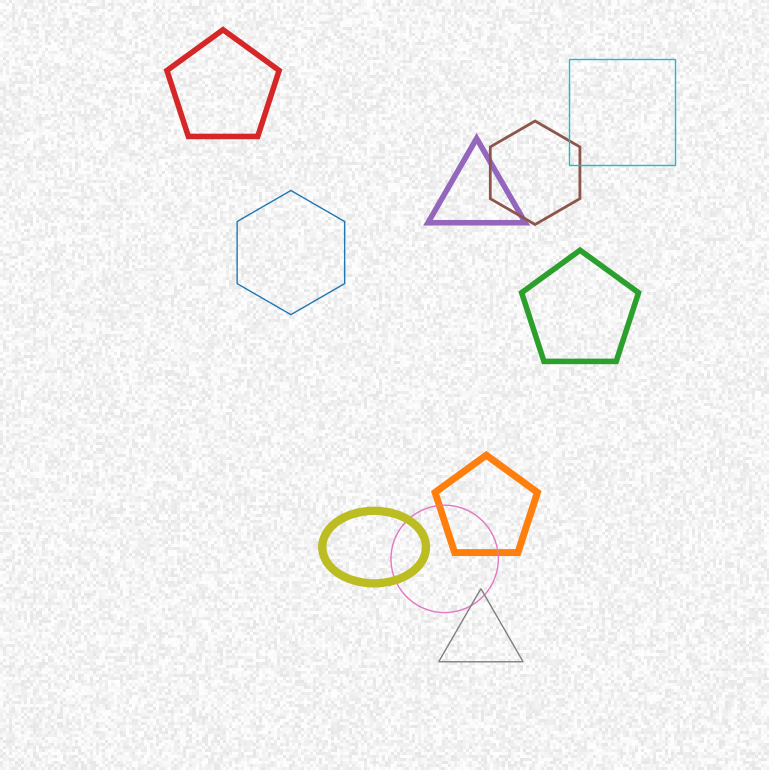[{"shape": "hexagon", "thickness": 0.5, "radius": 0.4, "center": [0.378, 0.672]}, {"shape": "pentagon", "thickness": 2.5, "radius": 0.35, "center": [0.632, 0.339]}, {"shape": "pentagon", "thickness": 2, "radius": 0.4, "center": [0.753, 0.595]}, {"shape": "pentagon", "thickness": 2, "radius": 0.38, "center": [0.29, 0.885]}, {"shape": "triangle", "thickness": 2, "radius": 0.36, "center": [0.619, 0.747]}, {"shape": "hexagon", "thickness": 1, "radius": 0.34, "center": [0.695, 0.776]}, {"shape": "circle", "thickness": 0.5, "radius": 0.35, "center": [0.577, 0.274]}, {"shape": "triangle", "thickness": 0.5, "radius": 0.32, "center": [0.625, 0.172]}, {"shape": "oval", "thickness": 3, "radius": 0.34, "center": [0.486, 0.29]}, {"shape": "square", "thickness": 0.5, "radius": 0.34, "center": [0.807, 0.854]}]